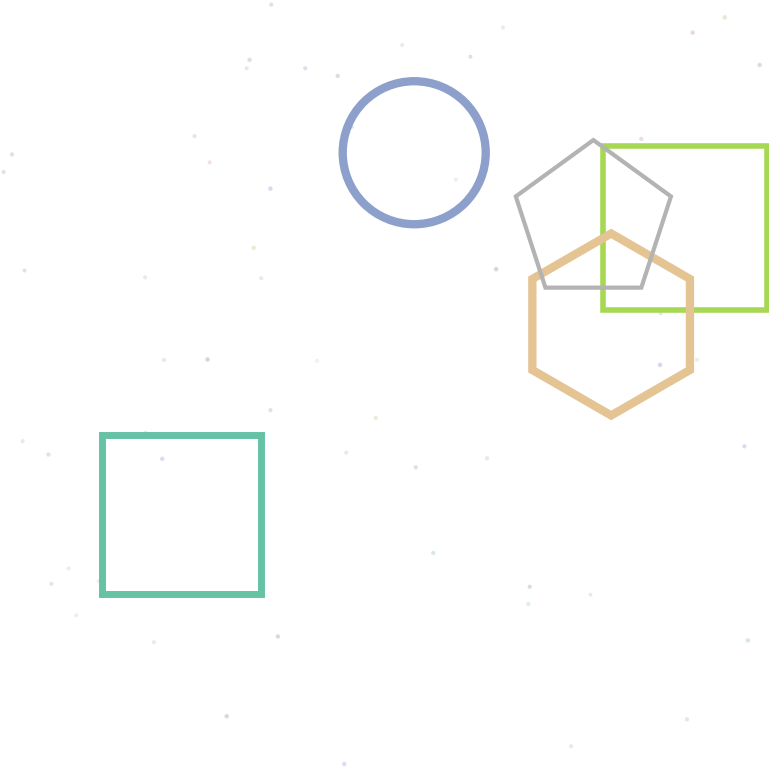[{"shape": "square", "thickness": 2.5, "radius": 0.51, "center": [0.236, 0.332]}, {"shape": "circle", "thickness": 3, "radius": 0.46, "center": [0.538, 0.802]}, {"shape": "square", "thickness": 2, "radius": 0.53, "center": [0.889, 0.704]}, {"shape": "hexagon", "thickness": 3, "radius": 0.59, "center": [0.794, 0.579]}, {"shape": "pentagon", "thickness": 1.5, "radius": 0.53, "center": [0.771, 0.712]}]